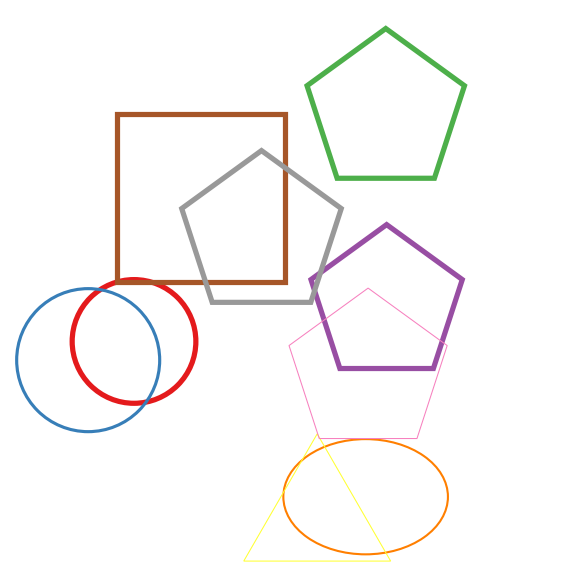[{"shape": "circle", "thickness": 2.5, "radius": 0.54, "center": [0.232, 0.408]}, {"shape": "circle", "thickness": 1.5, "radius": 0.62, "center": [0.153, 0.375]}, {"shape": "pentagon", "thickness": 2.5, "radius": 0.72, "center": [0.668, 0.806]}, {"shape": "pentagon", "thickness": 2.5, "radius": 0.69, "center": [0.669, 0.472]}, {"shape": "oval", "thickness": 1, "radius": 0.71, "center": [0.633, 0.139]}, {"shape": "triangle", "thickness": 0.5, "radius": 0.73, "center": [0.549, 0.101]}, {"shape": "square", "thickness": 2.5, "radius": 0.73, "center": [0.348, 0.657]}, {"shape": "pentagon", "thickness": 0.5, "radius": 0.72, "center": [0.637, 0.356]}, {"shape": "pentagon", "thickness": 2.5, "radius": 0.73, "center": [0.453, 0.593]}]